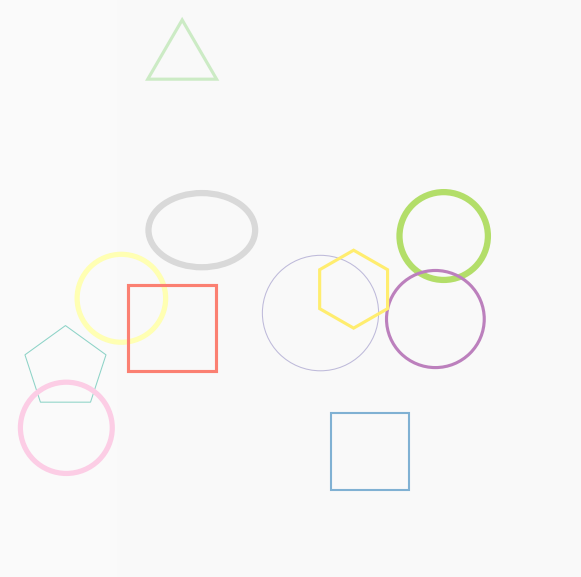[{"shape": "pentagon", "thickness": 0.5, "radius": 0.37, "center": [0.113, 0.362]}, {"shape": "circle", "thickness": 2.5, "radius": 0.38, "center": [0.209, 0.483]}, {"shape": "circle", "thickness": 0.5, "radius": 0.5, "center": [0.551, 0.457]}, {"shape": "square", "thickness": 1.5, "radius": 0.38, "center": [0.296, 0.431]}, {"shape": "square", "thickness": 1, "radius": 0.33, "center": [0.637, 0.217]}, {"shape": "circle", "thickness": 3, "radius": 0.38, "center": [0.763, 0.59]}, {"shape": "circle", "thickness": 2.5, "radius": 0.4, "center": [0.114, 0.258]}, {"shape": "oval", "thickness": 3, "radius": 0.46, "center": [0.347, 0.601]}, {"shape": "circle", "thickness": 1.5, "radius": 0.42, "center": [0.749, 0.447]}, {"shape": "triangle", "thickness": 1.5, "radius": 0.34, "center": [0.313, 0.896]}, {"shape": "hexagon", "thickness": 1.5, "radius": 0.34, "center": [0.608, 0.498]}]